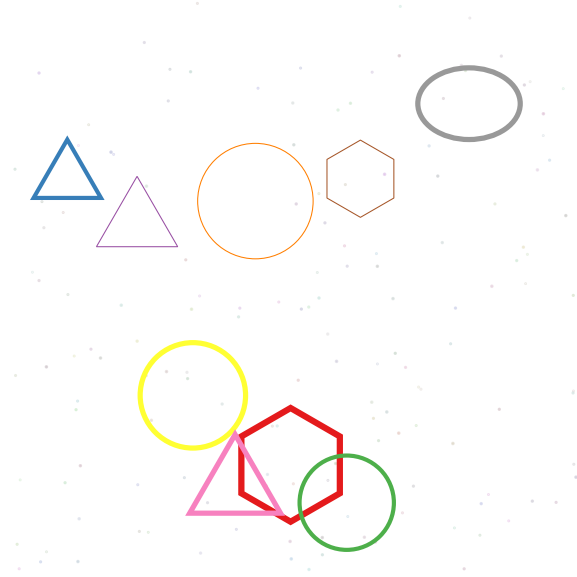[{"shape": "hexagon", "thickness": 3, "radius": 0.49, "center": [0.503, 0.194]}, {"shape": "triangle", "thickness": 2, "radius": 0.34, "center": [0.117, 0.69]}, {"shape": "circle", "thickness": 2, "radius": 0.41, "center": [0.6, 0.129]}, {"shape": "triangle", "thickness": 0.5, "radius": 0.41, "center": [0.237, 0.613]}, {"shape": "circle", "thickness": 0.5, "radius": 0.5, "center": [0.442, 0.651]}, {"shape": "circle", "thickness": 2.5, "radius": 0.46, "center": [0.334, 0.315]}, {"shape": "hexagon", "thickness": 0.5, "radius": 0.33, "center": [0.624, 0.69]}, {"shape": "triangle", "thickness": 2.5, "radius": 0.45, "center": [0.407, 0.156]}, {"shape": "oval", "thickness": 2.5, "radius": 0.44, "center": [0.812, 0.82]}]